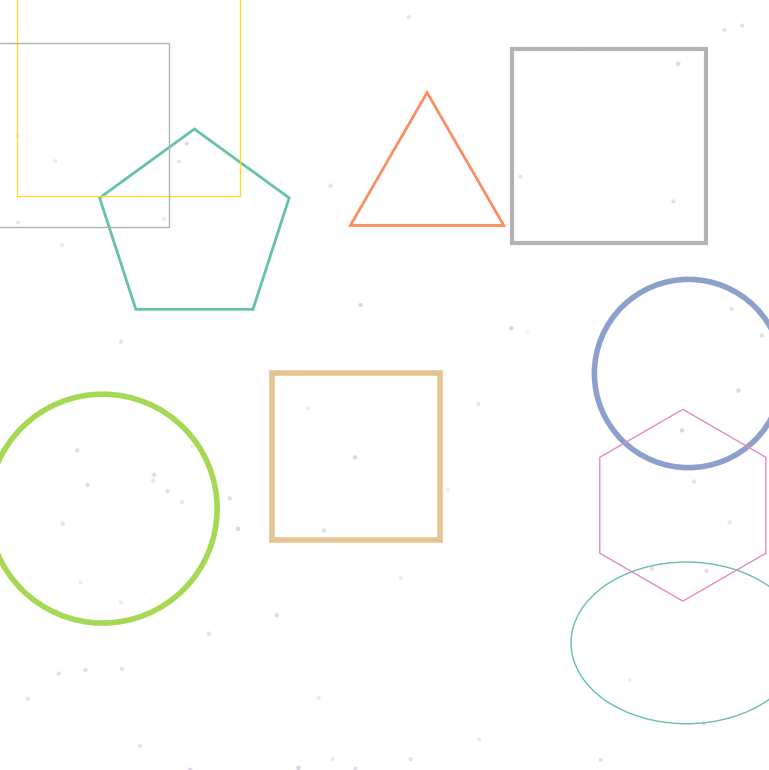[{"shape": "oval", "thickness": 0.5, "radius": 0.75, "center": [0.892, 0.165]}, {"shape": "pentagon", "thickness": 1, "radius": 0.65, "center": [0.252, 0.703]}, {"shape": "triangle", "thickness": 1, "radius": 0.58, "center": [0.555, 0.765]}, {"shape": "circle", "thickness": 2, "radius": 0.61, "center": [0.894, 0.515]}, {"shape": "hexagon", "thickness": 0.5, "radius": 0.62, "center": [0.887, 0.344]}, {"shape": "circle", "thickness": 2, "radius": 0.74, "center": [0.133, 0.339]}, {"shape": "square", "thickness": 0.5, "radius": 0.72, "center": [0.167, 0.89]}, {"shape": "square", "thickness": 2, "radius": 0.54, "center": [0.463, 0.407]}, {"shape": "square", "thickness": 1.5, "radius": 0.63, "center": [0.791, 0.81]}, {"shape": "square", "thickness": 0.5, "radius": 0.6, "center": [0.101, 0.824]}]